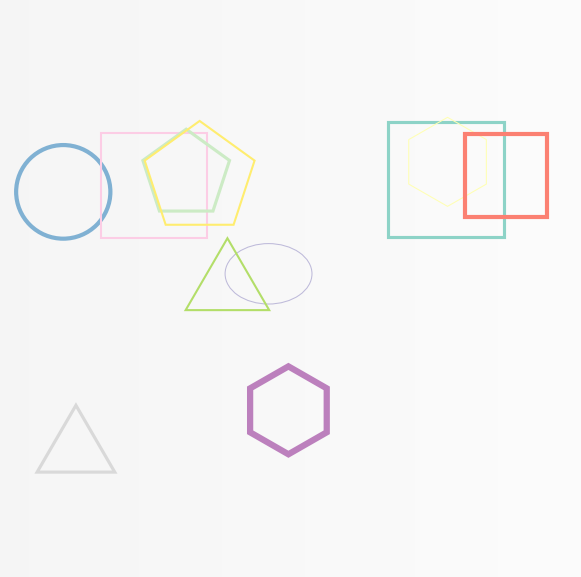[{"shape": "square", "thickness": 1.5, "radius": 0.5, "center": [0.767, 0.689]}, {"shape": "hexagon", "thickness": 0.5, "radius": 0.39, "center": [0.77, 0.719]}, {"shape": "oval", "thickness": 0.5, "radius": 0.37, "center": [0.462, 0.525]}, {"shape": "square", "thickness": 2, "radius": 0.36, "center": [0.87, 0.695]}, {"shape": "circle", "thickness": 2, "radius": 0.41, "center": [0.109, 0.667]}, {"shape": "triangle", "thickness": 1, "radius": 0.41, "center": [0.391, 0.504]}, {"shape": "square", "thickness": 1, "radius": 0.45, "center": [0.265, 0.678]}, {"shape": "triangle", "thickness": 1.5, "radius": 0.39, "center": [0.131, 0.22]}, {"shape": "hexagon", "thickness": 3, "radius": 0.38, "center": [0.496, 0.289]}, {"shape": "pentagon", "thickness": 1.5, "radius": 0.39, "center": [0.32, 0.697]}, {"shape": "pentagon", "thickness": 1, "radius": 0.5, "center": [0.343, 0.69]}]